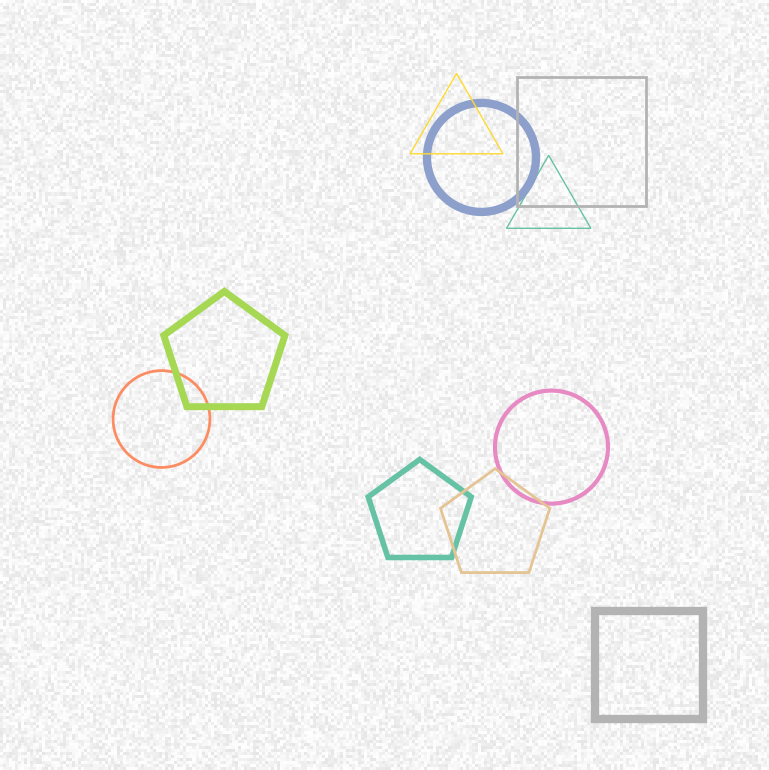[{"shape": "triangle", "thickness": 0.5, "radius": 0.32, "center": [0.713, 0.735]}, {"shape": "pentagon", "thickness": 2, "radius": 0.35, "center": [0.545, 0.333]}, {"shape": "circle", "thickness": 1, "radius": 0.31, "center": [0.21, 0.456]}, {"shape": "circle", "thickness": 3, "radius": 0.35, "center": [0.625, 0.796]}, {"shape": "circle", "thickness": 1.5, "radius": 0.37, "center": [0.716, 0.419]}, {"shape": "pentagon", "thickness": 2.5, "radius": 0.41, "center": [0.291, 0.539]}, {"shape": "triangle", "thickness": 0.5, "radius": 0.35, "center": [0.593, 0.835]}, {"shape": "pentagon", "thickness": 1, "radius": 0.37, "center": [0.643, 0.317]}, {"shape": "square", "thickness": 3, "radius": 0.35, "center": [0.843, 0.137]}, {"shape": "square", "thickness": 1, "radius": 0.42, "center": [0.756, 0.816]}]